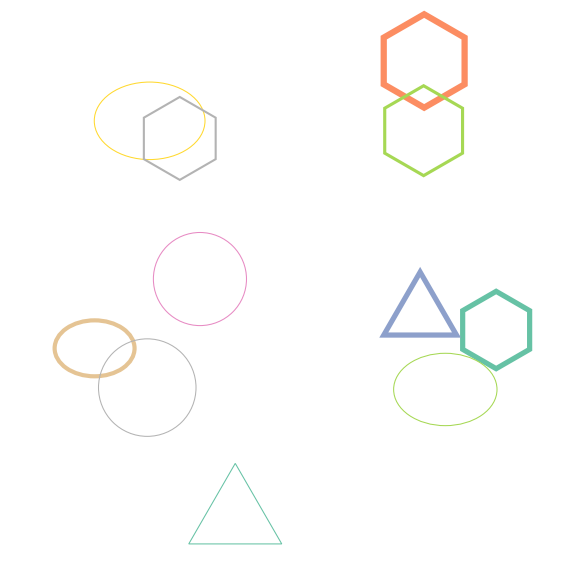[{"shape": "triangle", "thickness": 0.5, "radius": 0.46, "center": [0.407, 0.104]}, {"shape": "hexagon", "thickness": 2.5, "radius": 0.33, "center": [0.859, 0.428]}, {"shape": "hexagon", "thickness": 3, "radius": 0.4, "center": [0.734, 0.894]}, {"shape": "triangle", "thickness": 2.5, "radius": 0.36, "center": [0.728, 0.455]}, {"shape": "circle", "thickness": 0.5, "radius": 0.4, "center": [0.346, 0.516]}, {"shape": "oval", "thickness": 0.5, "radius": 0.45, "center": [0.771, 0.325]}, {"shape": "hexagon", "thickness": 1.5, "radius": 0.39, "center": [0.734, 0.773]}, {"shape": "oval", "thickness": 0.5, "radius": 0.48, "center": [0.259, 0.79]}, {"shape": "oval", "thickness": 2, "radius": 0.35, "center": [0.164, 0.396]}, {"shape": "circle", "thickness": 0.5, "radius": 0.42, "center": [0.255, 0.328]}, {"shape": "hexagon", "thickness": 1, "radius": 0.36, "center": [0.311, 0.759]}]